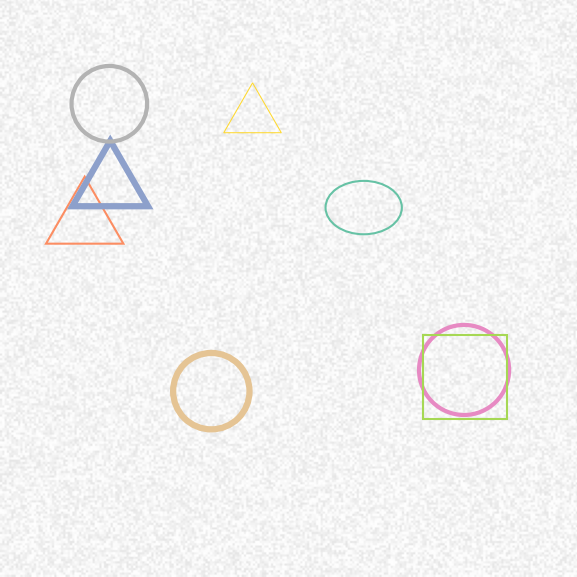[{"shape": "oval", "thickness": 1, "radius": 0.33, "center": [0.63, 0.64]}, {"shape": "triangle", "thickness": 1, "radius": 0.39, "center": [0.147, 0.616]}, {"shape": "triangle", "thickness": 3, "radius": 0.38, "center": [0.191, 0.68]}, {"shape": "circle", "thickness": 2, "radius": 0.39, "center": [0.804, 0.359]}, {"shape": "square", "thickness": 1, "radius": 0.36, "center": [0.805, 0.347]}, {"shape": "triangle", "thickness": 0.5, "radius": 0.29, "center": [0.437, 0.798]}, {"shape": "circle", "thickness": 3, "radius": 0.33, "center": [0.366, 0.322]}, {"shape": "circle", "thickness": 2, "radius": 0.33, "center": [0.189, 0.819]}]